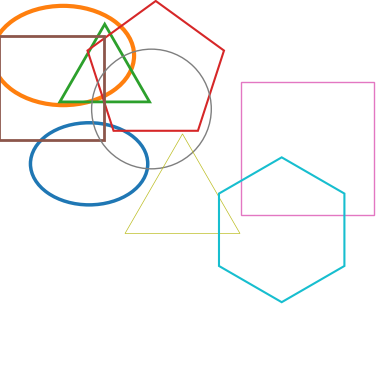[{"shape": "oval", "thickness": 2.5, "radius": 0.76, "center": [0.231, 0.575]}, {"shape": "oval", "thickness": 3, "radius": 0.92, "center": [0.164, 0.856]}, {"shape": "triangle", "thickness": 2, "radius": 0.67, "center": [0.272, 0.803]}, {"shape": "pentagon", "thickness": 1.5, "radius": 0.93, "center": [0.405, 0.811]}, {"shape": "square", "thickness": 2, "radius": 0.68, "center": [0.133, 0.771]}, {"shape": "square", "thickness": 1, "radius": 0.86, "center": [0.799, 0.614]}, {"shape": "circle", "thickness": 1, "radius": 0.78, "center": [0.393, 0.717]}, {"shape": "triangle", "thickness": 0.5, "radius": 0.86, "center": [0.474, 0.48]}, {"shape": "hexagon", "thickness": 1.5, "radius": 0.94, "center": [0.732, 0.403]}]